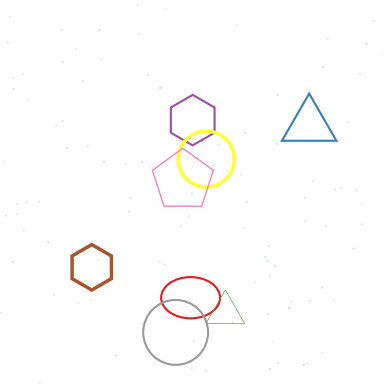[{"shape": "oval", "thickness": 1.5, "radius": 0.38, "center": [0.495, 0.227]}, {"shape": "triangle", "thickness": 1.5, "radius": 0.41, "center": [0.803, 0.675]}, {"shape": "triangle", "thickness": 0.5, "radius": 0.29, "center": [0.585, 0.189]}, {"shape": "hexagon", "thickness": 1.5, "radius": 0.33, "center": [0.501, 0.688]}, {"shape": "circle", "thickness": 2.5, "radius": 0.36, "center": [0.536, 0.587]}, {"shape": "hexagon", "thickness": 2.5, "radius": 0.3, "center": [0.238, 0.306]}, {"shape": "pentagon", "thickness": 1, "radius": 0.42, "center": [0.475, 0.532]}, {"shape": "circle", "thickness": 1.5, "radius": 0.42, "center": [0.456, 0.137]}]